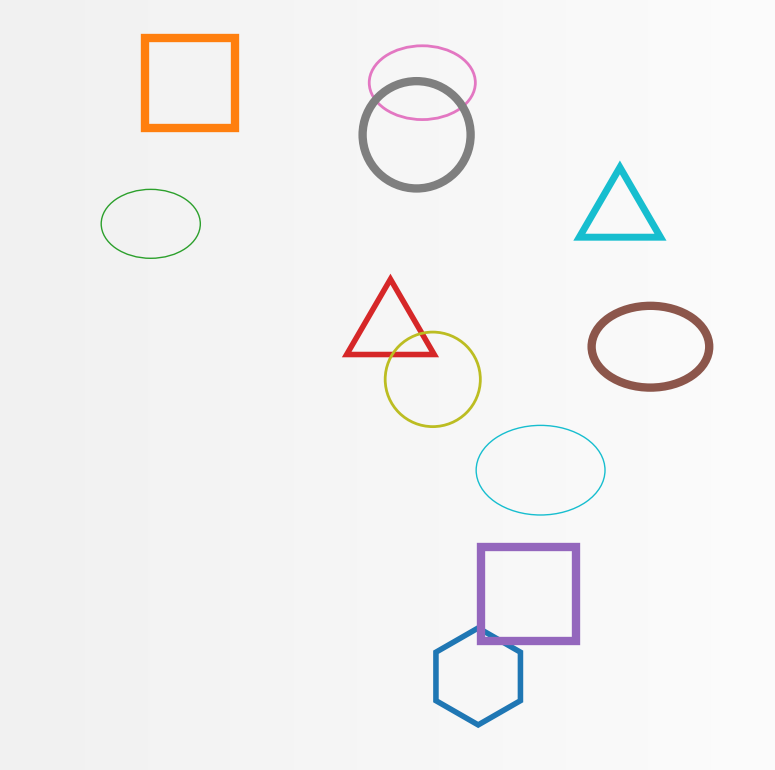[{"shape": "hexagon", "thickness": 2, "radius": 0.31, "center": [0.617, 0.122]}, {"shape": "square", "thickness": 3, "radius": 0.29, "center": [0.245, 0.892]}, {"shape": "oval", "thickness": 0.5, "radius": 0.32, "center": [0.195, 0.709]}, {"shape": "triangle", "thickness": 2, "radius": 0.33, "center": [0.504, 0.572]}, {"shape": "square", "thickness": 3, "radius": 0.3, "center": [0.682, 0.229]}, {"shape": "oval", "thickness": 3, "radius": 0.38, "center": [0.839, 0.55]}, {"shape": "oval", "thickness": 1, "radius": 0.34, "center": [0.545, 0.893]}, {"shape": "circle", "thickness": 3, "radius": 0.35, "center": [0.538, 0.825]}, {"shape": "circle", "thickness": 1, "radius": 0.31, "center": [0.558, 0.507]}, {"shape": "oval", "thickness": 0.5, "radius": 0.42, "center": [0.698, 0.389]}, {"shape": "triangle", "thickness": 2.5, "radius": 0.3, "center": [0.8, 0.722]}]